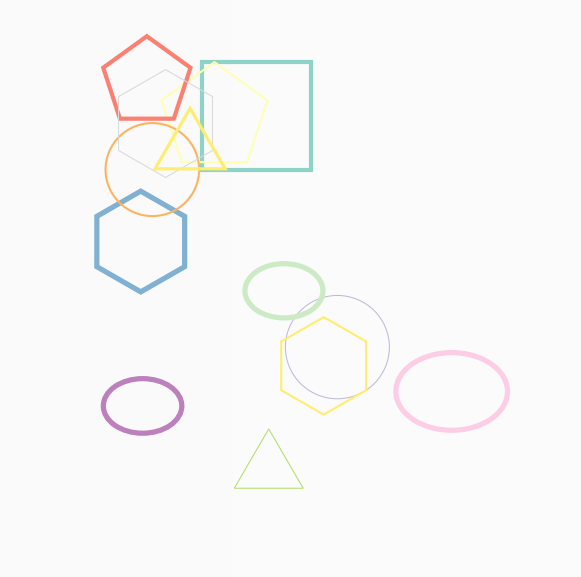[{"shape": "square", "thickness": 2, "radius": 0.47, "center": [0.441, 0.798]}, {"shape": "pentagon", "thickness": 1, "radius": 0.48, "center": [0.369, 0.796]}, {"shape": "circle", "thickness": 0.5, "radius": 0.45, "center": [0.58, 0.398]}, {"shape": "pentagon", "thickness": 2, "radius": 0.39, "center": [0.253, 0.857]}, {"shape": "hexagon", "thickness": 2.5, "radius": 0.44, "center": [0.242, 0.581]}, {"shape": "circle", "thickness": 1, "radius": 0.4, "center": [0.262, 0.705]}, {"shape": "triangle", "thickness": 0.5, "radius": 0.34, "center": [0.462, 0.188]}, {"shape": "oval", "thickness": 2.5, "radius": 0.48, "center": [0.777, 0.321]}, {"shape": "hexagon", "thickness": 0.5, "radius": 0.47, "center": [0.285, 0.785]}, {"shape": "oval", "thickness": 2.5, "radius": 0.34, "center": [0.245, 0.296]}, {"shape": "oval", "thickness": 2.5, "radius": 0.34, "center": [0.489, 0.496]}, {"shape": "triangle", "thickness": 1.5, "radius": 0.35, "center": [0.327, 0.742]}, {"shape": "hexagon", "thickness": 1, "radius": 0.42, "center": [0.557, 0.366]}]